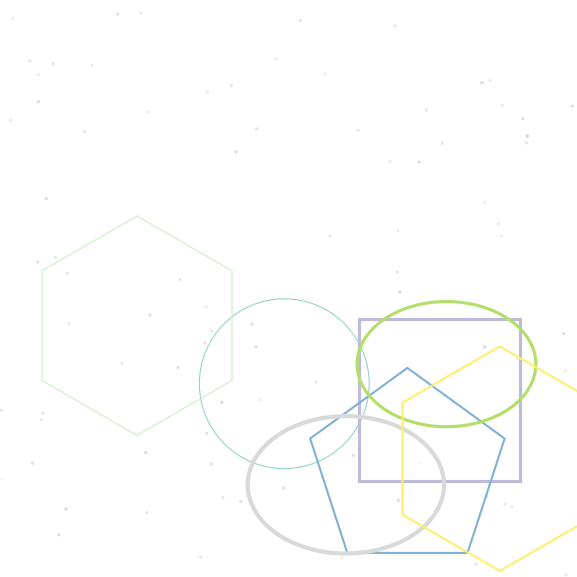[{"shape": "circle", "thickness": 0.5, "radius": 0.74, "center": [0.492, 0.335]}, {"shape": "square", "thickness": 1.5, "radius": 0.7, "center": [0.761, 0.306]}, {"shape": "pentagon", "thickness": 1, "radius": 0.89, "center": [0.705, 0.185]}, {"shape": "oval", "thickness": 1.5, "radius": 0.77, "center": [0.773, 0.369]}, {"shape": "oval", "thickness": 2, "radius": 0.85, "center": [0.599, 0.16]}, {"shape": "hexagon", "thickness": 0.5, "radius": 0.95, "center": [0.237, 0.435]}, {"shape": "hexagon", "thickness": 1, "radius": 0.97, "center": [0.865, 0.205]}]